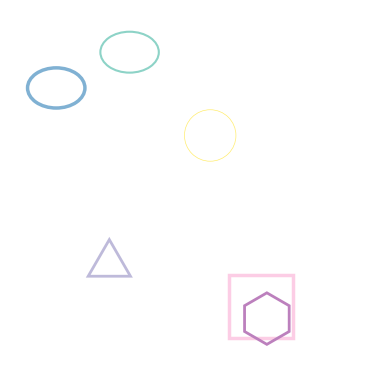[{"shape": "oval", "thickness": 1.5, "radius": 0.38, "center": [0.337, 0.864]}, {"shape": "triangle", "thickness": 2, "radius": 0.32, "center": [0.284, 0.314]}, {"shape": "oval", "thickness": 2.5, "radius": 0.37, "center": [0.146, 0.772]}, {"shape": "square", "thickness": 2.5, "radius": 0.41, "center": [0.678, 0.204]}, {"shape": "hexagon", "thickness": 2, "radius": 0.33, "center": [0.693, 0.172]}, {"shape": "circle", "thickness": 0.5, "radius": 0.33, "center": [0.546, 0.648]}]